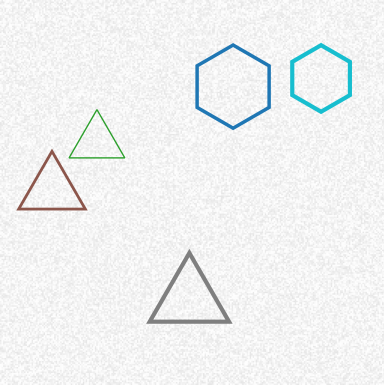[{"shape": "hexagon", "thickness": 2.5, "radius": 0.54, "center": [0.605, 0.775]}, {"shape": "triangle", "thickness": 1, "radius": 0.42, "center": [0.252, 0.632]}, {"shape": "triangle", "thickness": 2, "radius": 0.5, "center": [0.135, 0.507]}, {"shape": "triangle", "thickness": 3, "radius": 0.59, "center": [0.492, 0.224]}, {"shape": "hexagon", "thickness": 3, "radius": 0.43, "center": [0.834, 0.796]}]